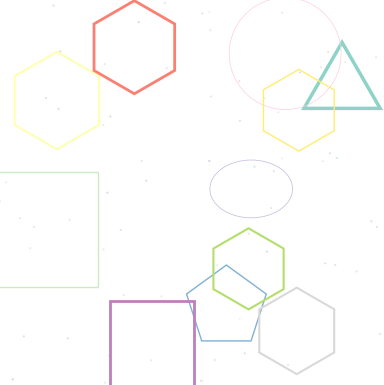[{"shape": "triangle", "thickness": 2.5, "radius": 0.57, "center": [0.888, 0.776]}, {"shape": "hexagon", "thickness": 1.5, "radius": 0.63, "center": [0.148, 0.739]}, {"shape": "oval", "thickness": 0.5, "radius": 0.54, "center": [0.652, 0.509]}, {"shape": "hexagon", "thickness": 2, "radius": 0.6, "center": [0.349, 0.877]}, {"shape": "pentagon", "thickness": 1, "radius": 0.54, "center": [0.588, 0.203]}, {"shape": "hexagon", "thickness": 1.5, "radius": 0.53, "center": [0.646, 0.302]}, {"shape": "circle", "thickness": 0.5, "radius": 0.73, "center": [0.741, 0.861]}, {"shape": "hexagon", "thickness": 1.5, "radius": 0.56, "center": [0.771, 0.141]}, {"shape": "square", "thickness": 2, "radius": 0.55, "center": [0.395, 0.107]}, {"shape": "square", "thickness": 1, "radius": 0.75, "center": [0.105, 0.405]}, {"shape": "hexagon", "thickness": 1, "radius": 0.53, "center": [0.776, 0.714]}]